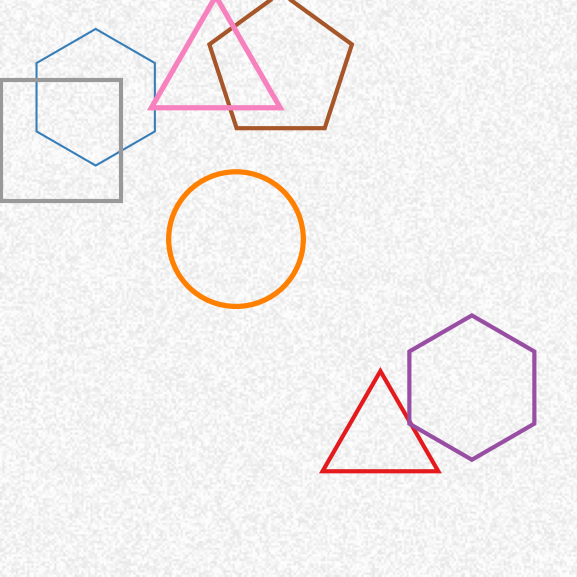[{"shape": "triangle", "thickness": 2, "radius": 0.58, "center": [0.659, 0.241]}, {"shape": "hexagon", "thickness": 1, "radius": 0.59, "center": [0.166, 0.831]}, {"shape": "hexagon", "thickness": 2, "radius": 0.62, "center": [0.817, 0.328]}, {"shape": "circle", "thickness": 2.5, "radius": 0.58, "center": [0.409, 0.585]}, {"shape": "pentagon", "thickness": 2, "radius": 0.65, "center": [0.486, 0.882]}, {"shape": "triangle", "thickness": 2.5, "radius": 0.64, "center": [0.374, 0.877]}, {"shape": "square", "thickness": 2, "radius": 0.52, "center": [0.106, 0.756]}]